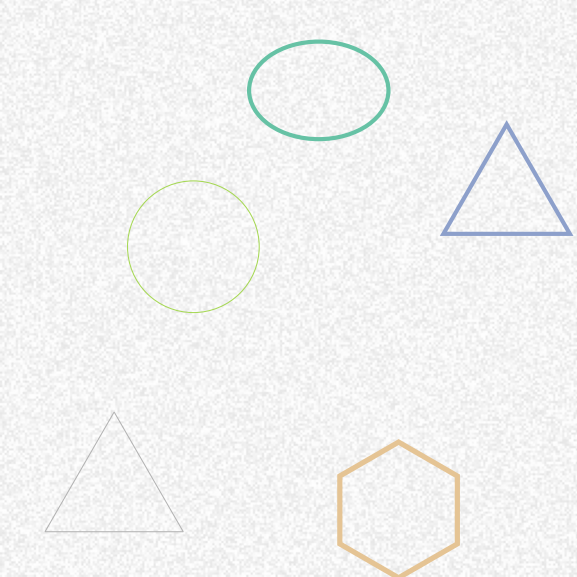[{"shape": "oval", "thickness": 2, "radius": 0.6, "center": [0.552, 0.843]}, {"shape": "triangle", "thickness": 2, "radius": 0.63, "center": [0.877, 0.657]}, {"shape": "circle", "thickness": 0.5, "radius": 0.57, "center": [0.335, 0.572]}, {"shape": "hexagon", "thickness": 2.5, "radius": 0.59, "center": [0.69, 0.116]}, {"shape": "triangle", "thickness": 0.5, "radius": 0.69, "center": [0.198, 0.147]}]